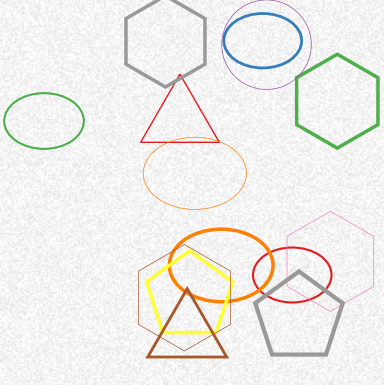[{"shape": "triangle", "thickness": 1, "radius": 0.59, "center": [0.467, 0.689]}, {"shape": "oval", "thickness": 1.5, "radius": 0.51, "center": [0.759, 0.286]}, {"shape": "oval", "thickness": 2, "radius": 0.51, "center": [0.682, 0.894]}, {"shape": "hexagon", "thickness": 2.5, "radius": 0.61, "center": [0.876, 0.737]}, {"shape": "oval", "thickness": 1.5, "radius": 0.52, "center": [0.114, 0.686]}, {"shape": "circle", "thickness": 0.5, "radius": 0.58, "center": [0.692, 0.884]}, {"shape": "oval", "thickness": 0.5, "radius": 0.67, "center": [0.506, 0.55]}, {"shape": "oval", "thickness": 2.5, "radius": 0.67, "center": [0.575, 0.311]}, {"shape": "pentagon", "thickness": 2.5, "radius": 0.59, "center": [0.492, 0.231]}, {"shape": "hexagon", "thickness": 0.5, "radius": 0.69, "center": [0.479, 0.227]}, {"shape": "triangle", "thickness": 2, "radius": 0.59, "center": [0.486, 0.132]}, {"shape": "hexagon", "thickness": 0.5, "radius": 0.65, "center": [0.858, 0.321]}, {"shape": "hexagon", "thickness": 2.5, "radius": 0.59, "center": [0.43, 0.893]}, {"shape": "pentagon", "thickness": 3, "radius": 0.6, "center": [0.777, 0.176]}]